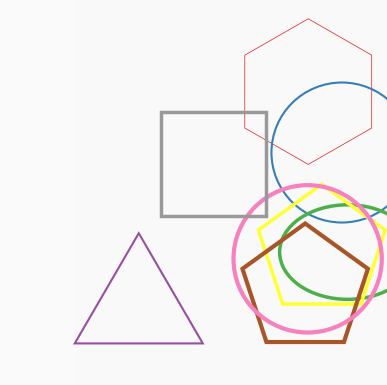[{"shape": "hexagon", "thickness": 0.5, "radius": 0.95, "center": [0.796, 0.762]}, {"shape": "circle", "thickness": 1.5, "radius": 0.91, "center": [0.882, 0.604]}, {"shape": "oval", "thickness": 2.5, "radius": 0.88, "center": [0.897, 0.345]}, {"shape": "triangle", "thickness": 1.5, "radius": 0.95, "center": [0.358, 0.203]}, {"shape": "pentagon", "thickness": 2.5, "radius": 0.86, "center": [0.831, 0.349]}, {"shape": "pentagon", "thickness": 3, "radius": 0.85, "center": [0.788, 0.249]}, {"shape": "circle", "thickness": 3, "radius": 0.96, "center": [0.794, 0.328]}, {"shape": "square", "thickness": 2.5, "radius": 0.67, "center": [0.551, 0.574]}]